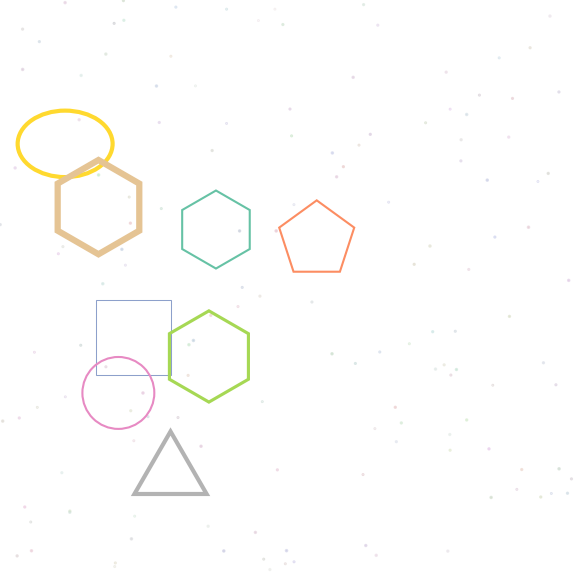[{"shape": "hexagon", "thickness": 1, "radius": 0.34, "center": [0.374, 0.602]}, {"shape": "pentagon", "thickness": 1, "radius": 0.34, "center": [0.548, 0.584]}, {"shape": "square", "thickness": 0.5, "radius": 0.33, "center": [0.231, 0.415]}, {"shape": "circle", "thickness": 1, "radius": 0.31, "center": [0.205, 0.319]}, {"shape": "hexagon", "thickness": 1.5, "radius": 0.39, "center": [0.362, 0.382]}, {"shape": "oval", "thickness": 2, "radius": 0.41, "center": [0.113, 0.75]}, {"shape": "hexagon", "thickness": 3, "radius": 0.41, "center": [0.171, 0.64]}, {"shape": "triangle", "thickness": 2, "radius": 0.36, "center": [0.295, 0.18]}]